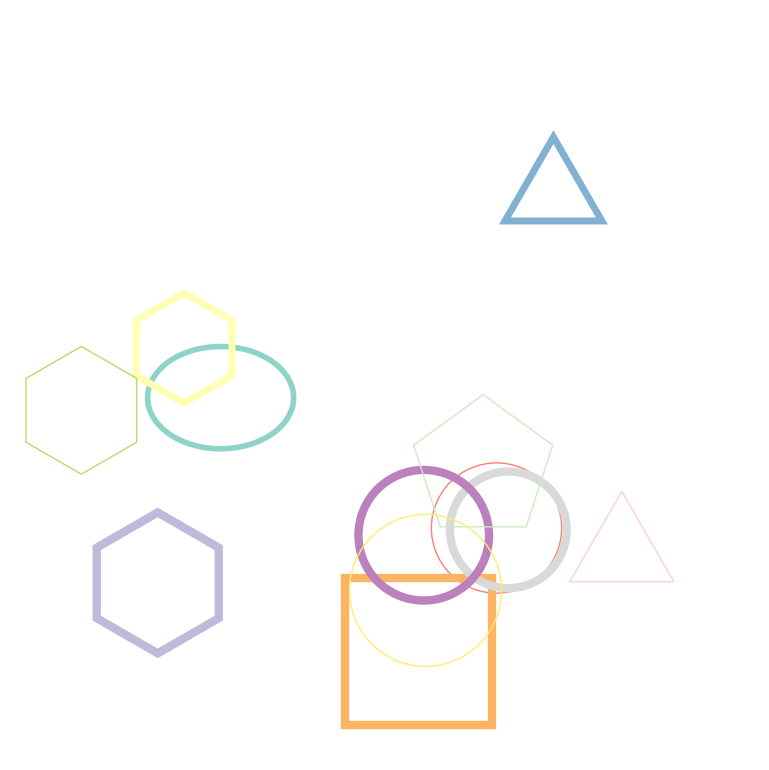[{"shape": "oval", "thickness": 2, "radius": 0.47, "center": [0.287, 0.484]}, {"shape": "hexagon", "thickness": 2.5, "radius": 0.36, "center": [0.239, 0.548]}, {"shape": "hexagon", "thickness": 3, "radius": 0.46, "center": [0.205, 0.243]}, {"shape": "circle", "thickness": 0.5, "radius": 0.42, "center": [0.645, 0.314]}, {"shape": "triangle", "thickness": 2.5, "radius": 0.36, "center": [0.719, 0.749]}, {"shape": "square", "thickness": 3, "radius": 0.48, "center": [0.544, 0.154]}, {"shape": "hexagon", "thickness": 0.5, "radius": 0.41, "center": [0.106, 0.467]}, {"shape": "triangle", "thickness": 0.5, "radius": 0.39, "center": [0.808, 0.284]}, {"shape": "circle", "thickness": 3, "radius": 0.38, "center": [0.66, 0.312]}, {"shape": "circle", "thickness": 3, "radius": 0.42, "center": [0.55, 0.305]}, {"shape": "pentagon", "thickness": 0.5, "radius": 0.47, "center": [0.627, 0.393]}, {"shape": "circle", "thickness": 0.5, "radius": 0.49, "center": [0.553, 0.233]}]